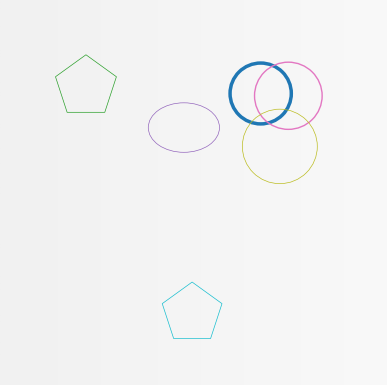[{"shape": "circle", "thickness": 2.5, "radius": 0.4, "center": [0.673, 0.757]}, {"shape": "pentagon", "thickness": 0.5, "radius": 0.41, "center": [0.222, 0.775]}, {"shape": "oval", "thickness": 0.5, "radius": 0.46, "center": [0.475, 0.669]}, {"shape": "circle", "thickness": 1, "radius": 0.44, "center": [0.744, 0.751]}, {"shape": "circle", "thickness": 0.5, "radius": 0.48, "center": [0.722, 0.62]}, {"shape": "pentagon", "thickness": 0.5, "radius": 0.41, "center": [0.496, 0.186]}]